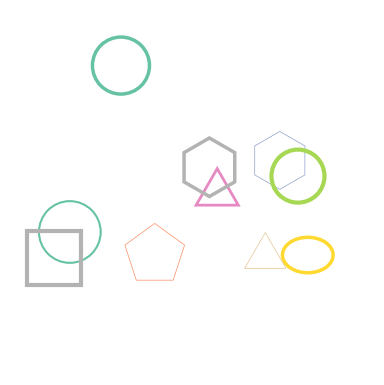[{"shape": "circle", "thickness": 1.5, "radius": 0.4, "center": [0.181, 0.397]}, {"shape": "circle", "thickness": 2.5, "radius": 0.37, "center": [0.314, 0.83]}, {"shape": "pentagon", "thickness": 0.5, "radius": 0.41, "center": [0.402, 0.338]}, {"shape": "hexagon", "thickness": 0.5, "radius": 0.38, "center": [0.727, 0.583]}, {"shape": "triangle", "thickness": 2, "radius": 0.32, "center": [0.564, 0.499]}, {"shape": "circle", "thickness": 3, "radius": 0.34, "center": [0.774, 0.543]}, {"shape": "oval", "thickness": 2.5, "radius": 0.33, "center": [0.799, 0.338]}, {"shape": "triangle", "thickness": 0.5, "radius": 0.31, "center": [0.689, 0.334]}, {"shape": "hexagon", "thickness": 2.5, "radius": 0.38, "center": [0.544, 0.566]}, {"shape": "square", "thickness": 3, "radius": 0.35, "center": [0.14, 0.33]}]